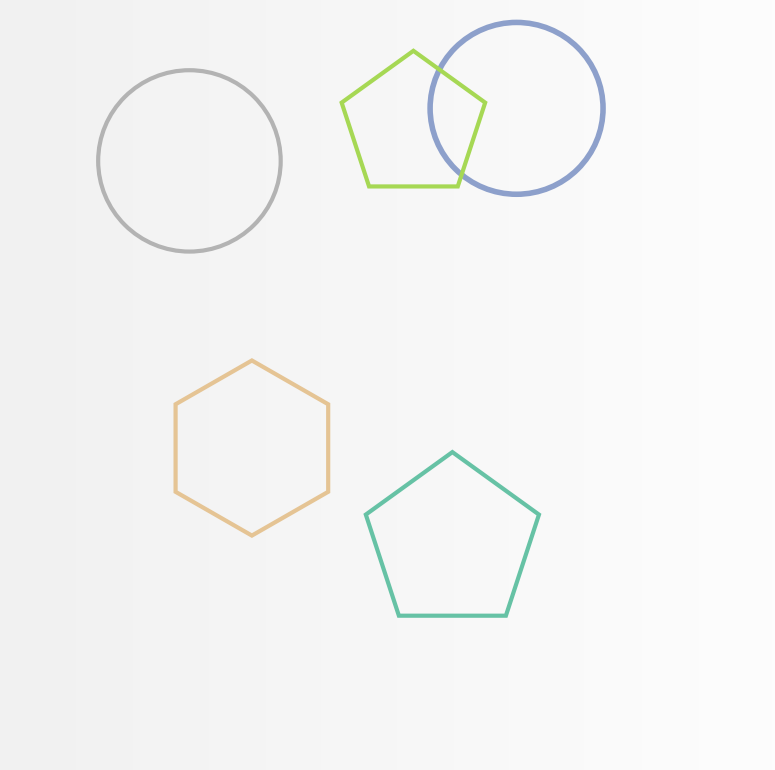[{"shape": "pentagon", "thickness": 1.5, "radius": 0.59, "center": [0.584, 0.295]}, {"shape": "circle", "thickness": 2, "radius": 0.56, "center": [0.667, 0.859]}, {"shape": "pentagon", "thickness": 1.5, "radius": 0.49, "center": [0.533, 0.837]}, {"shape": "hexagon", "thickness": 1.5, "radius": 0.57, "center": [0.325, 0.418]}, {"shape": "circle", "thickness": 1.5, "radius": 0.59, "center": [0.244, 0.791]}]